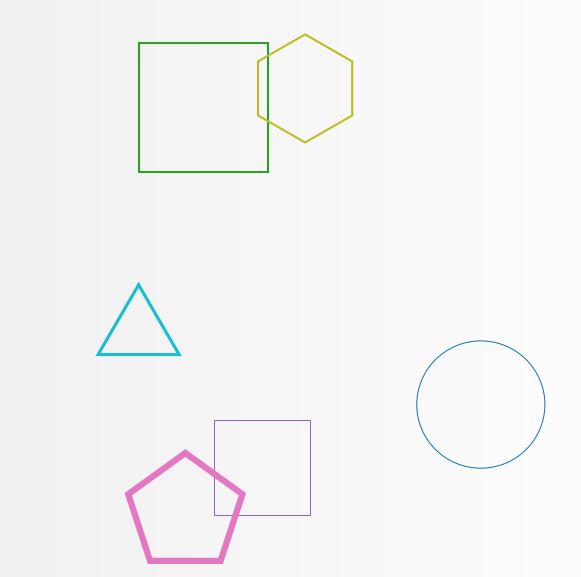[{"shape": "circle", "thickness": 0.5, "radius": 0.55, "center": [0.827, 0.299]}, {"shape": "square", "thickness": 1, "radius": 0.56, "center": [0.35, 0.813]}, {"shape": "square", "thickness": 0.5, "radius": 0.41, "center": [0.451, 0.19]}, {"shape": "pentagon", "thickness": 3, "radius": 0.52, "center": [0.319, 0.111]}, {"shape": "hexagon", "thickness": 1, "radius": 0.47, "center": [0.525, 0.846]}, {"shape": "triangle", "thickness": 1.5, "radius": 0.4, "center": [0.238, 0.425]}]